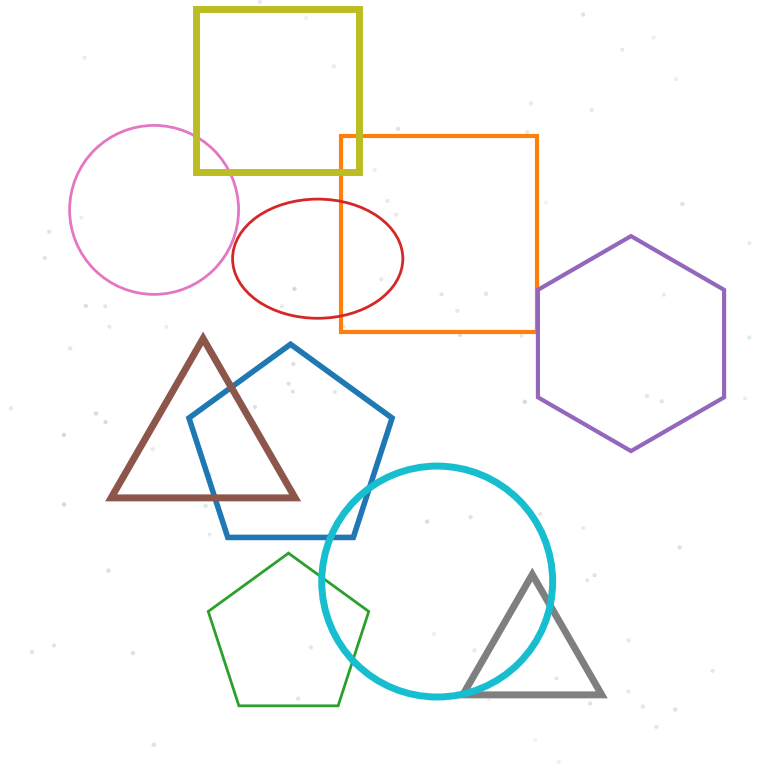[{"shape": "pentagon", "thickness": 2, "radius": 0.69, "center": [0.377, 0.414]}, {"shape": "square", "thickness": 1.5, "radius": 0.64, "center": [0.57, 0.696]}, {"shape": "pentagon", "thickness": 1, "radius": 0.55, "center": [0.375, 0.172]}, {"shape": "oval", "thickness": 1, "radius": 0.55, "center": [0.413, 0.664]}, {"shape": "hexagon", "thickness": 1.5, "radius": 0.7, "center": [0.819, 0.554]}, {"shape": "triangle", "thickness": 2.5, "radius": 0.69, "center": [0.264, 0.422]}, {"shape": "circle", "thickness": 1, "radius": 0.55, "center": [0.2, 0.727]}, {"shape": "triangle", "thickness": 2.5, "radius": 0.52, "center": [0.691, 0.15]}, {"shape": "square", "thickness": 2.5, "radius": 0.53, "center": [0.361, 0.882]}, {"shape": "circle", "thickness": 2.5, "radius": 0.75, "center": [0.568, 0.245]}]